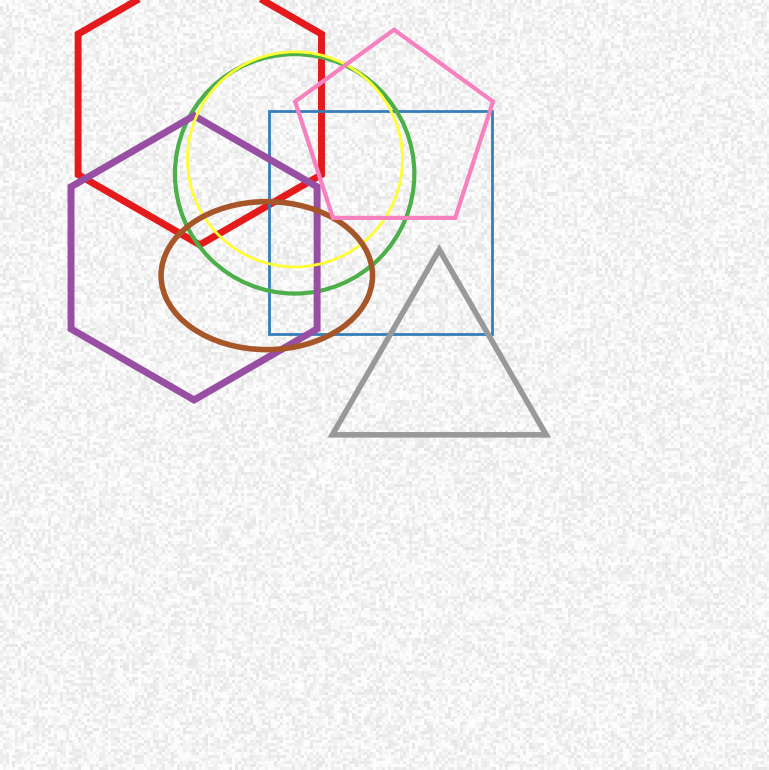[{"shape": "hexagon", "thickness": 2.5, "radius": 0.91, "center": [0.259, 0.865]}, {"shape": "square", "thickness": 1, "radius": 0.72, "center": [0.494, 0.711]}, {"shape": "circle", "thickness": 1.5, "radius": 0.78, "center": [0.383, 0.774]}, {"shape": "hexagon", "thickness": 2.5, "radius": 0.92, "center": [0.252, 0.665]}, {"shape": "circle", "thickness": 1, "radius": 0.7, "center": [0.383, 0.793]}, {"shape": "oval", "thickness": 2, "radius": 0.69, "center": [0.347, 0.642]}, {"shape": "pentagon", "thickness": 1.5, "radius": 0.68, "center": [0.512, 0.826]}, {"shape": "triangle", "thickness": 2, "radius": 0.8, "center": [0.57, 0.515]}]